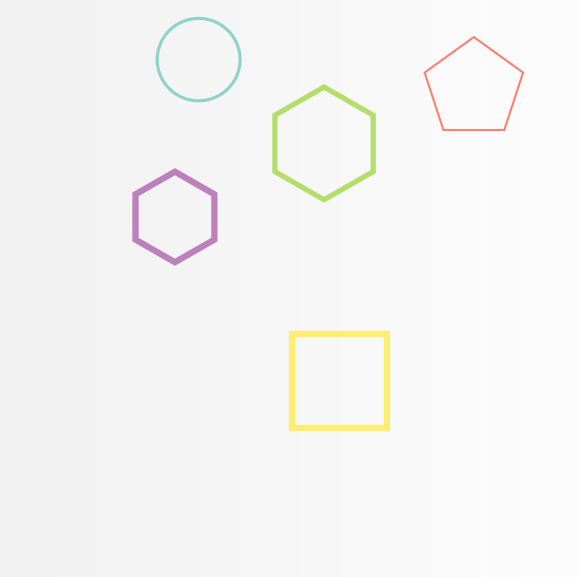[{"shape": "circle", "thickness": 1.5, "radius": 0.36, "center": [0.342, 0.896]}, {"shape": "pentagon", "thickness": 1, "radius": 0.45, "center": [0.815, 0.846]}, {"shape": "hexagon", "thickness": 2.5, "radius": 0.49, "center": [0.558, 0.751]}, {"shape": "hexagon", "thickness": 3, "radius": 0.39, "center": [0.301, 0.623]}, {"shape": "square", "thickness": 3, "radius": 0.41, "center": [0.584, 0.34]}]